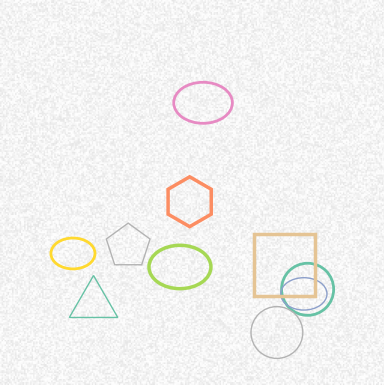[{"shape": "triangle", "thickness": 1, "radius": 0.36, "center": [0.243, 0.212]}, {"shape": "circle", "thickness": 2, "radius": 0.34, "center": [0.799, 0.249]}, {"shape": "hexagon", "thickness": 2.5, "radius": 0.32, "center": [0.493, 0.476]}, {"shape": "oval", "thickness": 1, "radius": 0.3, "center": [0.789, 0.237]}, {"shape": "oval", "thickness": 2, "radius": 0.38, "center": [0.527, 0.733]}, {"shape": "oval", "thickness": 2.5, "radius": 0.4, "center": [0.467, 0.307]}, {"shape": "oval", "thickness": 2, "radius": 0.29, "center": [0.19, 0.342]}, {"shape": "square", "thickness": 2.5, "radius": 0.4, "center": [0.739, 0.312]}, {"shape": "circle", "thickness": 1, "radius": 0.34, "center": [0.719, 0.136]}, {"shape": "pentagon", "thickness": 1, "radius": 0.3, "center": [0.333, 0.361]}]